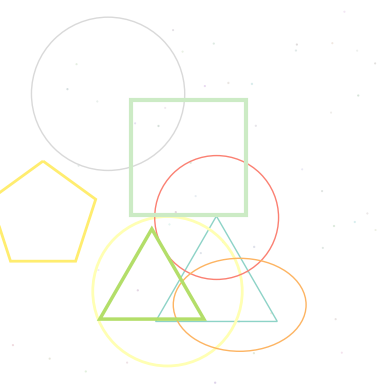[{"shape": "triangle", "thickness": 1, "radius": 0.91, "center": [0.562, 0.256]}, {"shape": "circle", "thickness": 2, "radius": 0.97, "center": [0.435, 0.244]}, {"shape": "circle", "thickness": 1, "radius": 0.8, "center": [0.563, 0.435]}, {"shape": "oval", "thickness": 1, "radius": 0.86, "center": [0.623, 0.208]}, {"shape": "triangle", "thickness": 2.5, "radius": 0.78, "center": [0.394, 0.249]}, {"shape": "circle", "thickness": 1, "radius": 1.0, "center": [0.281, 0.756]}, {"shape": "square", "thickness": 3, "radius": 0.75, "center": [0.49, 0.59]}, {"shape": "pentagon", "thickness": 2, "radius": 0.72, "center": [0.112, 0.438]}]